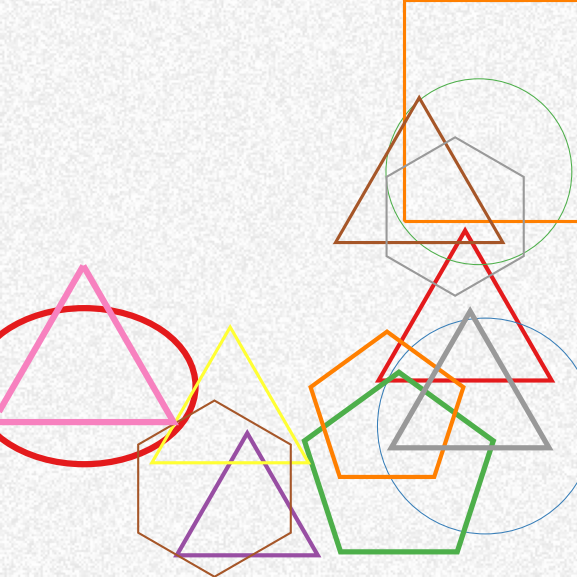[{"shape": "oval", "thickness": 3, "radius": 0.97, "center": [0.146, 0.33]}, {"shape": "triangle", "thickness": 2, "radius": 0.87, "center": [0.805, 0.427]}, {"shape": "circle", "thickness": 0.5, "radius": 0.93, "center": [0.841, 0.261]}, {"shape": "pentagon", "thickness": 2.5, "radius": 0.86, "center": [0.691, 0.183]}, {"shape": "circle", "thickness": 0.5, "radius": 0.8, "center": [0.829, 0.702]}, {"shape": "triangle", "thickness": 2, "radius": 0.71, "center": [0.428, 0.108]}, {"shape": "square", "thickness": 1.5, "radius": 0.95, "center": [0.891, 0.808]}, {"shape": "pentagon", "thickness": 2, "radius": 0.7, "center": [0.67, 0.286]}, {"shape": "triangle", "thickness": 1.5, "radius": 0.78, "center": [0.399, 0.276]}, {"shape": "triangle", "thickness": 1.5, "radius": 0.84, "center": [0.726, 0.663]}, {"shape": "hexagon", "thickness": 1, "radius": 0.76, "center": [0.371, 0.153]}, {"shape": "triangle", "thickness": 3, "radius": 0.9, "center": [0.144, 0.359]}, {"shape": "hexagon", "thickness": 1, "radius": 0.69, "center": [0.788, 0.624]}, {"shape": "triangle", "thickness": 2.5, "radius": 0.79, "center": [0.814, 0.303]}]